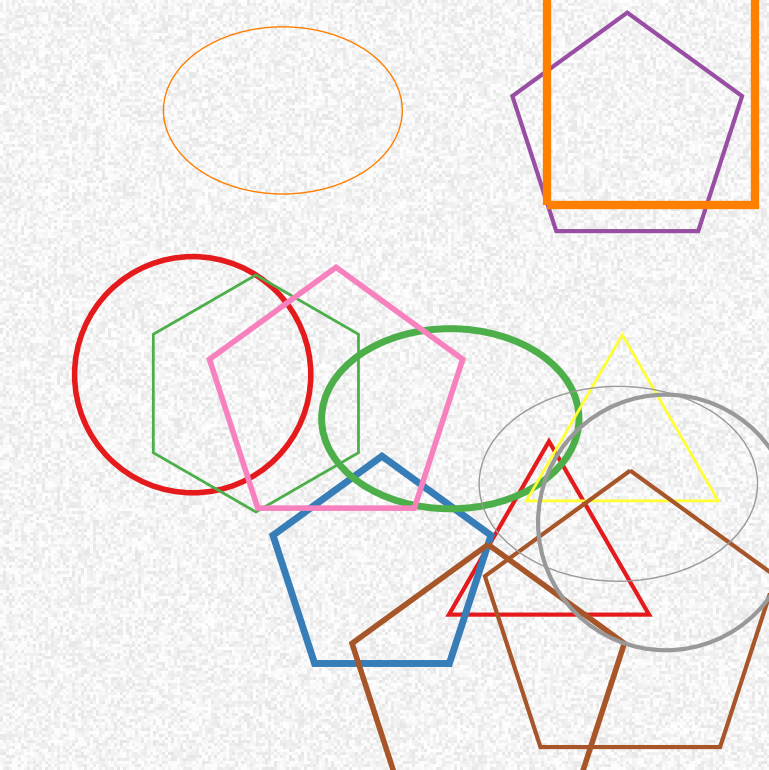[{"shape": "circle", "thickness": 2, "radius": 0.77, "center": [0.25, 0.513]}, {"shape": "triangle", "thickness": 1.5, "radius": 0.75, "center": [0.713, 0.277]}, {"shape": "pentagon", "thickness": 2.5, "radius": 0.74, "center": [0.496, 0.259]}, {"shape": "oval", "thickness": 2.5, "radius": 0.84, "center": [0.585, 0.456]}, {"shape": "hexagon", "thickness": 1, "radius": 0.77, "center": [0.332, 0.489]}, {"shape": "pentagon", "thickness": 1.5, "radius": 0.78, "center": [0.815, 0.827]}, {"shape": "square", "thickness": 3, "radius": 0.68, "center": [0.845, 0.869]}, {"shape": "oval", "thickness": 0.5, "radius": 0.78, "center": [0.367, 0.857]}, {"shape": "triangle", "thickness": 1, "radius": 0.72, "center": [0.808, 0.421]}, {"shape": "pentagon", "thickness": 2, "radius": 0.93, "center": [0.634, 0.107]}, {"shape": "pentagon", "thickness": 1.5, "radius": 0.99, "center": [0.819, 0.19]}, {"shape": "pentagon", "thickness": 2, "radius": 0.86, "center": [0.436, 0.48]}, {"shape": "oval", "thickness": 0.5, "radius": 0.9, "center": [0.803, 0.372]}, {"shape": "circle", "thickness": 1.5, "radius": 0.83, "center": [0.865, 0.321]}]